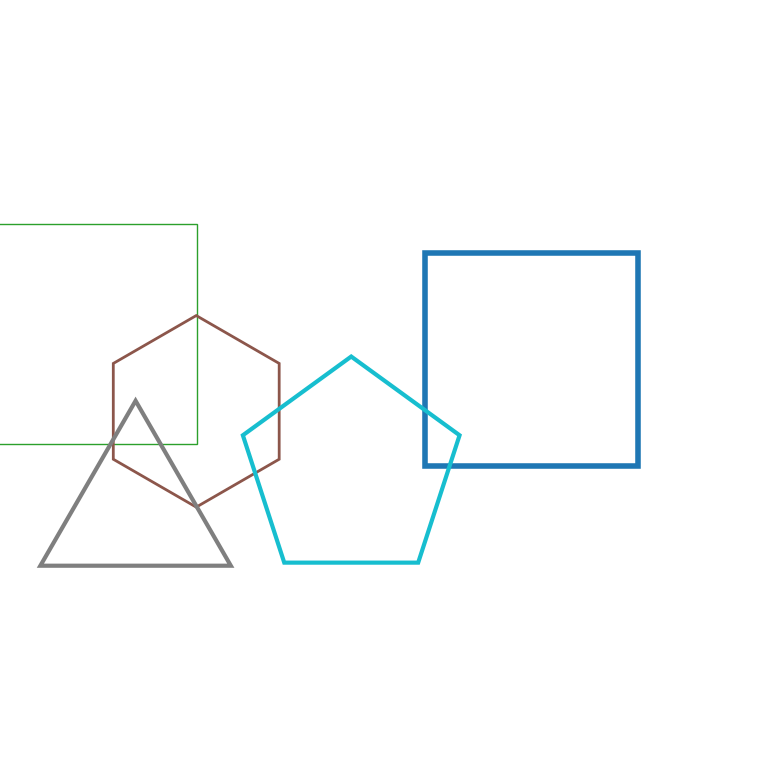[{"shape": "square", "thickness": 2, "radius": 0.69, "center": [0.69, 0.533]}, {"shape": "square", "thickness": 0.5, "radius": 0.71, "center": [0.113, 0.567]}, {"shape": "hexagon", "thickness": 1, "radius": 0.62, "center": [0.255, 0.466]}, {"shape": "triangle", "thickness": 1.5, "radius": 0.71, "center": [0.176, 0.337]}, {"shape": "pentagon", "thickness": 1.5, "radius": 0.74, "center": [0.456, 0.389]}]